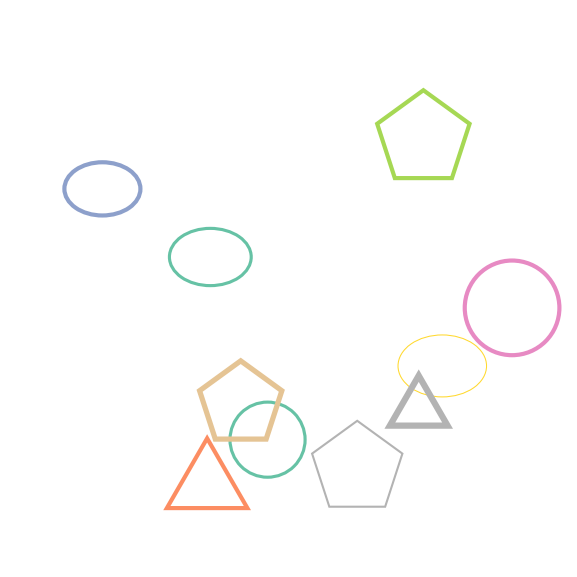[{"shape": "oval", "thickness": 1.5, "radius": 0.35, "center": [0.364, 0.554]}, {"shape": "circle", "thickness": 1.5, "radius": 0.33, "center": [0.463, 0.238]}, {"shape": "triangle", "thickness": 2, "radius": 0.4, "center": [0.359, 0.16]}, {"shape": "oval", "thickness": 2, "radius": 0.33, "center": [0.177, 0.672]}, {"shape": "circle", "thickness": 2, "radius": 0.41, "center": [0.887, 0.466]}, {"shape": "pentagon", "thickness": 2, "radius": 0.42, "center": [0.733, 0.759]}, {"shape": "oval", "thickness": 0.5, "radius": 0.38, "center": [0.766, 0.365]}, {"shape": "pentagon", "thickness": 2.5, "radius": 0.37, "center": [0.417, 0.299]}, {"shape": "triangle", "thickness": 3, "radius": 0.29, "center": [0.725, 0.291]}, {"shape": "pentagon", "thickness": 1, "radius": 0.41, "center": [0.619, 0.188]}]